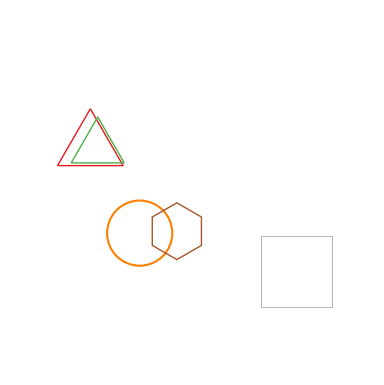[{"shape": "triangle", "thickness": 1, "radius": 0.49, "center": [0.235, 0.619]}, {"shape": "triangle", "thickness": 1, "radius": 0.4, "center": [0.254, 0.617]}, {"shape": "circle", "thickness": 1.5, "radius": 0.42, "center": [0.363, 0.394]}, {"shape": "hexagon", "thickness": 1, "radius": 0.37, "center": [0.459, 0.399]}, {"shape": "square", "thickness": 0.5, "radius": 0.46, "center": [0.771, 0.294]}]